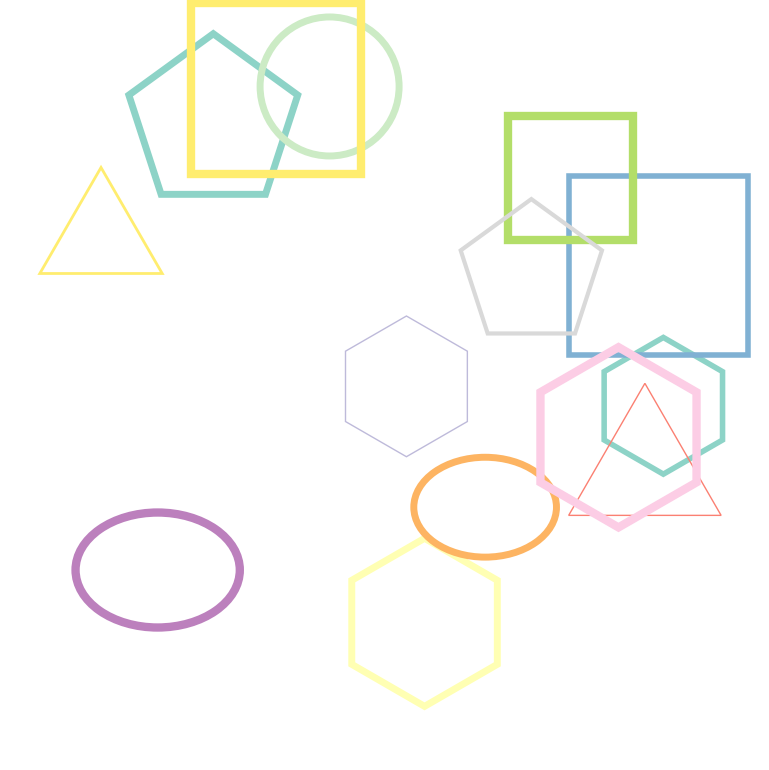[{"shape": "pentagon", "thickness": 2.5, "radius": 0.58, "center": [0.277, 0.841]}, {"shape": "hexagon", "thickness": 2, "radius": 0.44, "center": [0.861, 0.473]}, {"shape": "hexagon", "thickness": 2.5, "radius": 0.55, "center": [0.551, 0.192]}, {"shape": "hexagon", "thickness": 0.5, "radius": 0.46, "center": [0.528, 0.498]}, {"shape": "triangle", "thickness": 0.5, "radius": 0.57, "center": [0.838, 0.388]}, {"shape": "square", "thickness": 2, "radius": 0.58, "center": [0.855, 0.655]}, {"shape": "oval", "thickness": 2.5, "radius": 0.46, "center": [0.63, 0.341]}, {"shape": "square", "thickness": 3, "radius": 0.4, "center": [0.741, 0.768]}, {"shape": "hexagon", "thickness": 3, "radius": 0.59, "center": [0.803, 0.432]}, {"shape": "pentagon", "thickness": 1.5, "radius": 0.48, "center": [0.69, 0.645]}, {"shape": "oval", "thickness": 3, "radius": 0.53, "center": [0.205, 0.26]}, {"shape": "circle", "thickness": 2.5, "radius": 0.45, "center": [0.428, 0.888]}, {"shape": "square", "thickness": 3, "radius": 0.55, "center": [0.358, 0.885]}, {"shape": "triangle", "thickness": 1, "radius": 0.46, "center": [0.131, 0.691]}]